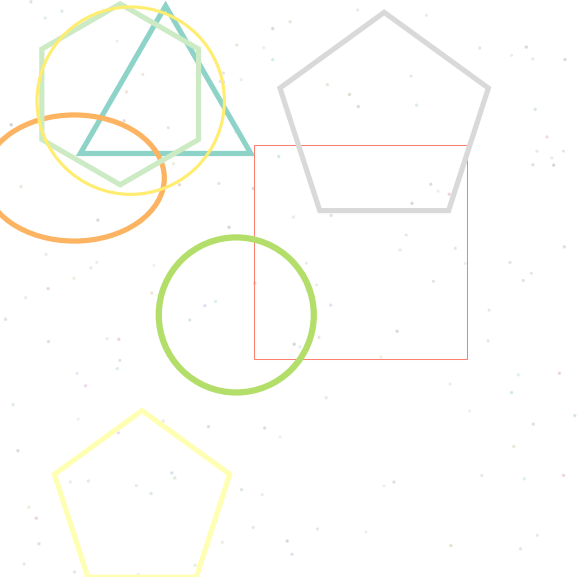[{"shape": "triangle", "thickness": 2.5, "radius": 0.85, "center": [0.287, 0.819]}, {"shape": "pentagon", "thickness": 2.5, "radius": 0.8, "center": [0.246, 0.129]}, {"shape": "square", "thickness": 0.5, "radius": 0.93, "center": [0.624, 0.562]}, {"shape": "oval", "thickness": 2.5, "radius": 0.78, "center": [0.129, 0.691]}, {"shape": "circle", "thickness": 3, "radius": 0.67, "center": [0.409, 0.454]}, {"shape": "pentagon", "thickness": 2.5, "radius": 0.95, "center": [0.665, 0.788]}, {"shape": "hexagon", "thickness": 2.5, "radius": 0.78, "center": [0.208, 0.836]}, {"shape": "circle", "thickness": 1.5, "radius": 0.81, "center": [0.226, 0.825]}]